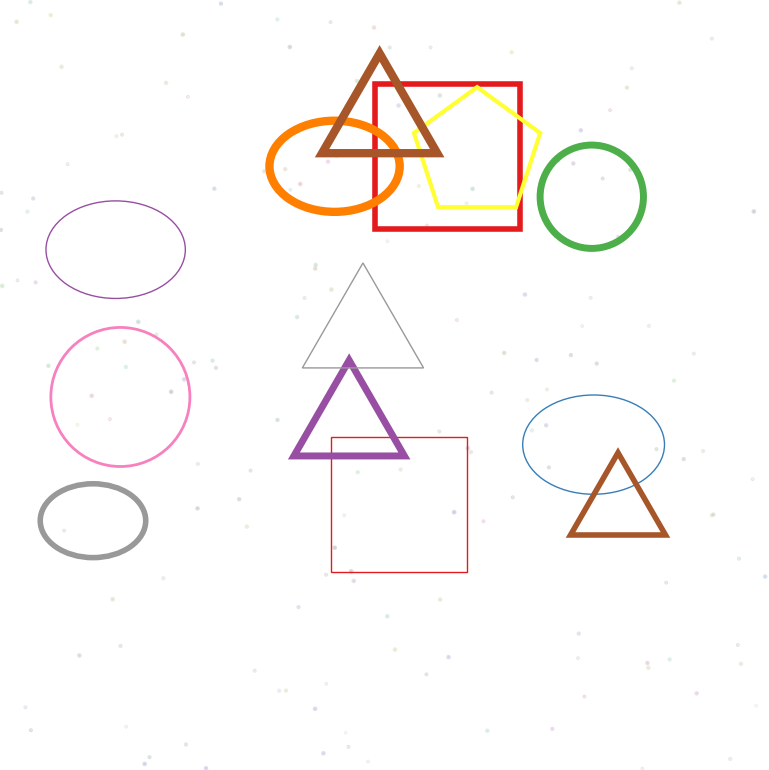[{"shape": "square", "thickness": 0.5, "radius": 0.44, "center": [0.518, 0.345]}, {"shape": "square", "thickness": 2, "radius": 0.47, "center": [0.581, 0.797]}, {"shape": "oval", "thickness": 0.5, "radius": 0.46, "center": [0.771, 0.423]}, {"shape": "circle", "thickness": 2.5, "radius": 0.34, "center": [0.769, 0.745]}, {"shape": "oval", "thickness": 0.5, "radius": 0.45, "center": [0.15, 0.676]}, {"shape": "triangle", "thickness": 2.5, "radius": 0.41, "center": [0.453, 0.449]}, {"shape": "oval", "thickness": 3, "radius": 0.42, "center": [0.435, 0.784]}, {"shape": "pentagon", "thickness": 1.5, "radius": 0.43, "center": [0.62, 0.801]}, {"shape": "triangle", "thickness": 2, "radius": 0.36, "center": [0.803, 0.341]}, {"shape": "triangle", "thickness": 3, "radius": 0.43, "center": [0.493, 0.844]}, {"shape": "circle", "thickness": 1, "radius": 0.45, "center": [0.156, 0.484]}, {"shape": "oval", "thickness": 2, "radius": 0.34, "center": [0.121, 0.324]}, {"shape": "triangle", "thickness": 0.5, "radius": 0.45, "center": [0.471, 0.568]}]